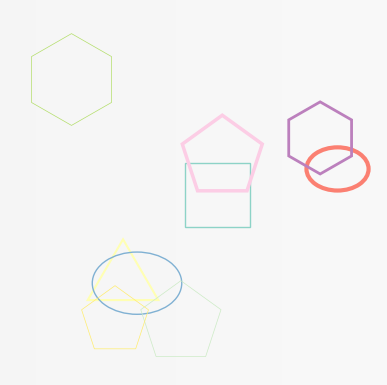[{"shape": "square", "thickness": 1, "radius": 0.42, "center": [0.562, 0.493]}, {"shape": "triangle", "thickness": 1.5, "radius": 0.53, "center": [0.317, 0.273]}, {"shape": "oval", "thickness": 3, "radius": 0.4, "center": [0.871, 0.561]}, {"shape": "oval", "thickness": 1, "radius": 0.58, "center": [0.354, 0.264]}, {"shape": "hexagon", "thickness": 0.5, "radius": 0.6, "center": [0.185, 0.793]}, {"shape": "pentagon", "thickness": 2.5, "radius": 0.54, "center": [0.574, 0.592]}, {"shape": "hexagon", "thickness": 2, "radius": 0.47, "center": [0.826, 0.642]}, {"shape": "pentagon", "thickness": 0.5, "radius": 0.54, "center": [0.467, 0.162]}, {"shape": "pentagon", "thickness": 0.5, "radius": 0.45, "center": [0.297, 0.167]}]